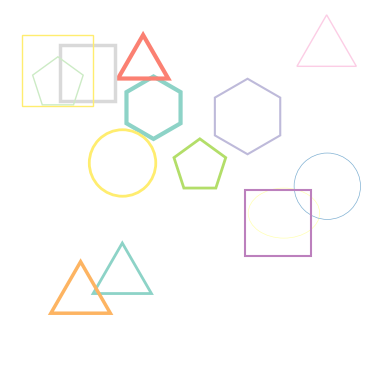[{"shape": "triangle", "thickness": 2, "radius": 0.44, "center": [0.318, 0.281]}, {"shape": "hexagon", "thickness": 3, "radius": 0.41, "center": [0.399, 0.72]}, {"shape": "oval", "thickness": 0.5, "radius": 0.46, "center": [0.737, 0.446]}, {"shape": "hexagon", "thickness": 1.5, "radius": 0.49, "center": [0.643, 0.697]}, {"shape": "triangle", "thickness": 3, "radius": 0.38, "center": [0.372, 0.834]}, {"shape": "circle", "thickness": 0.5, "radius": 0.43, "center": [0.85, 0.516]}, {"shape": "triangle", "thickness": 2.5, "radius": 0.45, "center": [0.209, 0.231]}, {"shape": "pentagon", "thickness": 2, "radius": 0.35, "center": [0.519, 0.569]}, {"shape": "triangle", "thickness": 1, "radius": 0.45, "center": [0.848, 0.872]}, {"shape": "square", "thickness": 2.5, "radius": 0.36, "center": [0.227, 0.811]}, {"shape": "square", "thickness": 1.5, "radius": 0.43, "center": [0.722, 0.421]}, {"shape": "pentagon", "thickness": 1, "radius": 0.35, "center": [0.15, 0.783]}, {"shape": "square", "thickness": 1, "radius": 0.46, "center": [0.149, 0.816]}, {"shape": "circle", "thickness": 2, "radius": 0.43, "center": [0.318, 0.577]}]